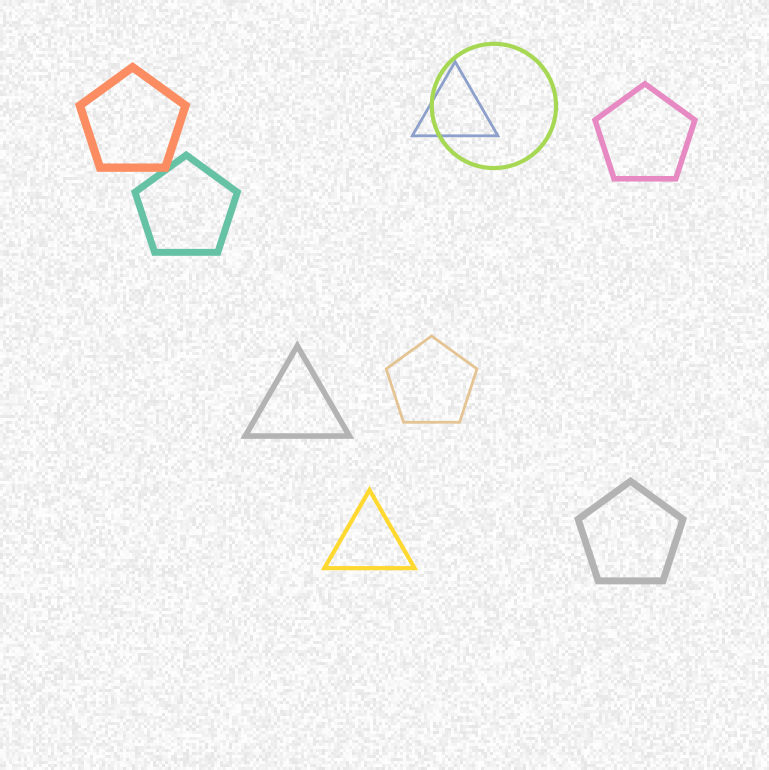[{"shape": "pentagon", "thickness": 2.5, "radius": 0.35, "center": [0.242, 0.729]}, {"shape": "pentagon", "thickness": 3, "radius": 0.36, "center": [0.172, 0.841]}, {"shape": "triangle", "thickness": 1, "radius": 0.32, "center": [0.591, 0.856]}, {"shape": "pentagon", "thickness": 2, "radius": 0.34, "center": [0.838, 0.823]}, {"shape": "circle", "thickness": 1.5, "radius": 0.4, "center": [0.641, 0.862]}, {"shape": "triangle", "thickness": 1.5, "radius": 0.34, "center": [0.48, 0.296]}, {"shape": "pentagon", "thickness": 1, "radius": 0.31, "center": [0.56, 0.502]}, {"shape": "pentagon", "thickness": 2.5, "radius": 0.36, "center": [0.819, 0.304]}, {"shape": "triangle", "thickness": 2, "radius": 0.39, "center": [0.386, 0.473]}]